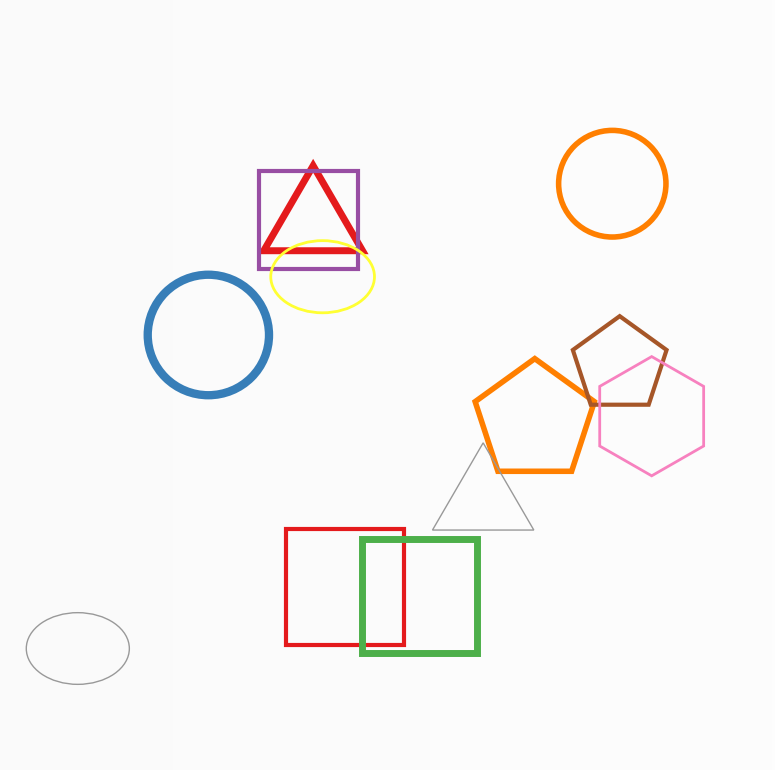[{"shape": "square", "thickness": 1.5, "radius": 0.38, "center": [0.445, 0.238]}, {"shape": "triangle", "thickness": 2.5, "radius": 0.37, "center": [0.404, 0.711]}, {"shape": "circle", "thickness": 3, "radius": 0.39, "center": [0.269, 0.565]}, {"shape": "square", "thickness": 2.5, "radius": 0.37, "center": [0.541, 0.226]}, {"shape": "square", "thickness": 1.5, "radius": 0.32, "center": [0.398, 0.714]}, {"shape": "circle", "thickness": 2, "radius": 0.35, "center": [0.79, 0.761]}, {"shape": "pentagon", "thickness": 2, "radius": 0.4, "center": [0.69, 0.453]}, {"shape": "oval", "thickness": 1, "radius": 0.33, "center": [0.416, 0.641]}, {"shape": "pentagon", "thickness": 1.5, "radius": 0.32, "center": [0.8, 0.526]}, {"shape": "hexagon", "thickness": 1, "radius": 0.39, "center": [0.841, 0.459]}, {"shape": "oval", "thickness": 0.5, "radius": 0.33, "center": [0.1, 0.158]}, {"shape": "triangle", "thickness": 0.5, "radius": 0.38, "center": [0.623, 0.349]}]